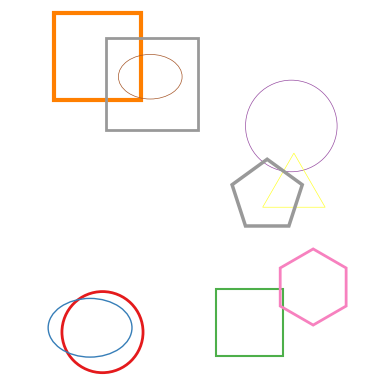[{"shape": "circle", "thickness": 2, "radius": 0.53, "center": [0.266, 0.137]}, {"shape": "oval", "thickness": 1, "radius": 0.54, "center": [0.234, 0.149]}, {"shape": "square", "thickness": 1.5, "radius": 0.44, "center": [0.648, 0.162]}, {"shape": "circle", "thickness": 0.5, "radius": 0.59, "center": [0.757, 0.673]}, {"shape": "square", "thickness": 3, "radius": 0.57, "center": [0.253, 0.853]}, {"shape": "triangle", "thickness": 0.5, "radius": 0.47, "center": [0.763, 0.509]}, {"shape": "oval", "thickness": 0.5, "radius": 0.41, "center": [0.39, 0.801]}, {"shape": "hexagon", "thickness": 2, "radius": 0.49, "center": [0.813, 0.255]}, {"shape": "pentagon", "thickness": 2.5, "radius": 0.48, "center": [0.694, 0.491]}, {"shape": "square", "thickness": 2, "radius": 0.6, "center": [0.395, 0.783]}]